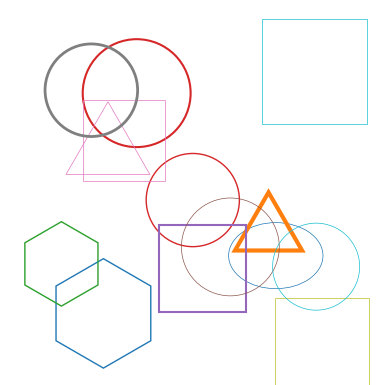[{"shape": "hexagon", "thickness": 1, "radius": 0.71, "center": [0.269, 0.186]}, {"shape": "oval", "thickness": 0.5, "radius": 0.61, "center": [0.716, 0.336]}, {"shape": "triangle", "thickness": 3, "radius": 0.5, "center": [0.697, 0.4]}, {"shape": "hexagon", "thickness": 1, "radius": 0.55, "center": [0.16, 0.315]}, {"shape": "circle", "thickness": 1.5, "radius": 0.7, "center": [0.355, 0.758]}, {"shape": "circle", "thickness": 1, "radius": 0.61, "center": [0.501, 0.48]}, {"shape": "square", "thickness": 1.5, "radius": 0.57, "center": [0.526, 0.302]}, {"shape": "circle", "thickness": 0.5, "radius": 0.64, "center": [0.598, 0.359]}, {"shape": "square", "thickness": 0.5, "radius": 0.53, "center": [0.321, 0.635]}, {"shape": "triangle", "thickness": 0.5, "radius": 0.63, "center": [0.28, 0.61]}, {"shape": "circle", "thickness": 2, "radius": 0.6, "center": [0.237, 0.766]}, {"shape": "square", "thickness": 0.5, "radius": 0.61, "center": [0.836, 0.105]}, {"shape": "circle", "thickness": 0.5, "radius": 0.57, "center": [0.821, 0.307]}, {"shape": "square", "thickness": 0.5, "radius": 0.68, "center": [0.818, 0.814]}]